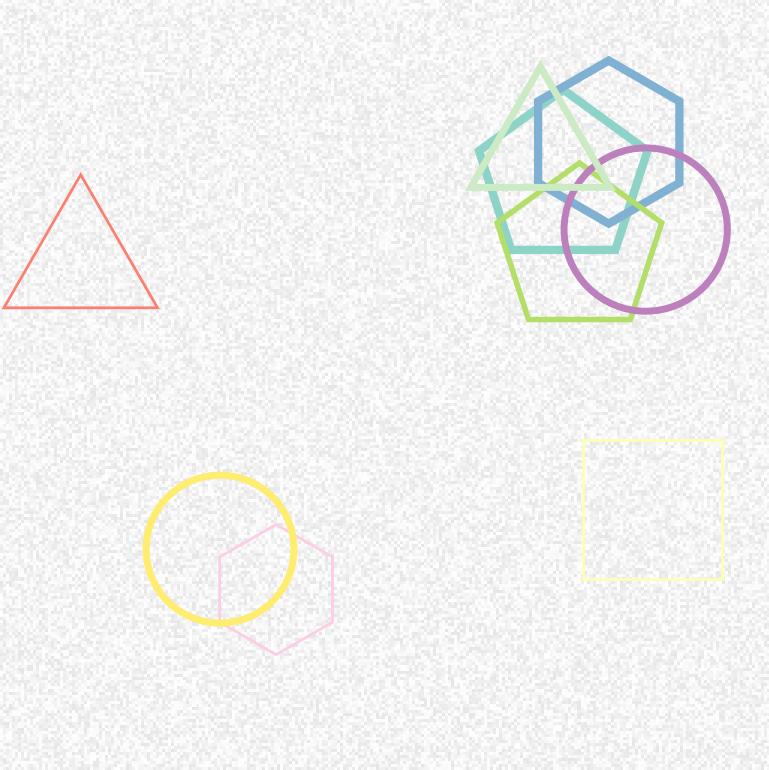[{"shape": "pentagon", "thickness": 3, "radius": 0.58, "center": [0.732, 0.769]}, {"shape": "square", "thickness": 1, "radius": 0.45, "center": [0.848, 0.339]}, {"shape": "triangle", "thickness": 1, "radius": 0.58, "center": [0.105, 0.658]}, {"shape": "hexagon", "thickness": 3, "radius": 0.53, "center": [0.791, 0.815]}, {"shape": "pentagon", "thickness": 2, "radius": 0.56, "center": [0.752, 0.676]}, {"shape": "hexagon", "thickness": 1, "radius": 0.42, "center": [0.359, 0.234]}, {"shape": "circle", "thickness": 2.5, "radius": 0.53, "center": [0.839, 0.702]}, {"shape": "triangle", "thickness": 2.5, "radius": 0.52, "center": [0.702, 0.809]}, {"shape": "circle", "thickness": 2.5, "radius": 0.48, "center": [0.286, 0.287]}]